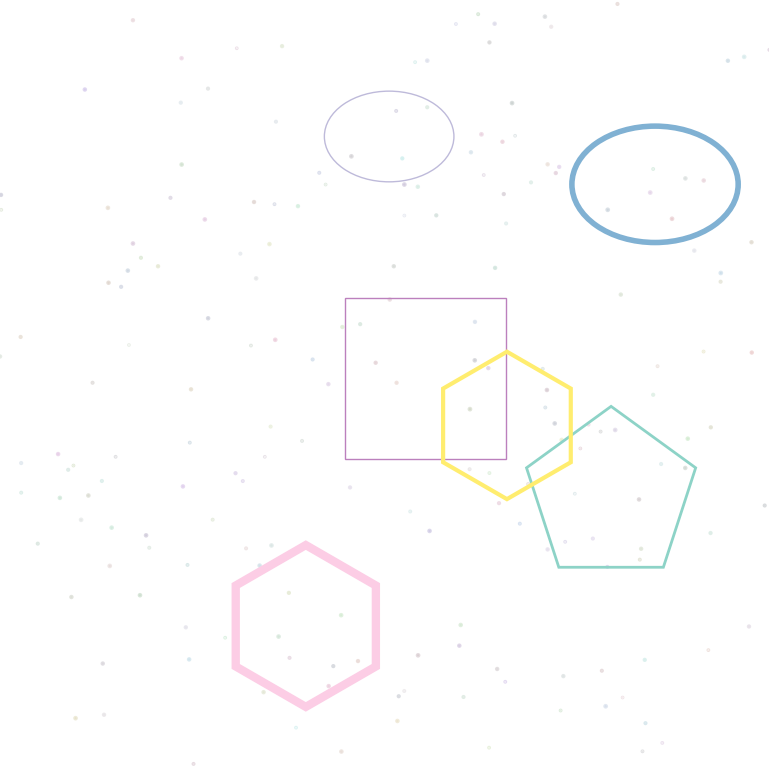[{"shape": "pentagon", "thickness": 1, "radius": 0.58, "center": [0.794, 0.357]}, {"shape": "oval", "thickness": 0.5, "radius": 0.42, "center": [0.505, 0.823]}, {"shape": "oval", "thickness": 2, "radius": 0.54, "center": [0.851, 0.761]}, {"shape": "hexagon", "thickness": 3, "radius": 0.53, "center": [0.397, 0.187]}, {"shape": "square", "thickness": 0.5, "radius": 0.52, "center": [0.553, 0.508]}, {"shape": "hexagon", "thickness": 1.5, "radius": 0.48, "center": [0.658, 0.448]}]